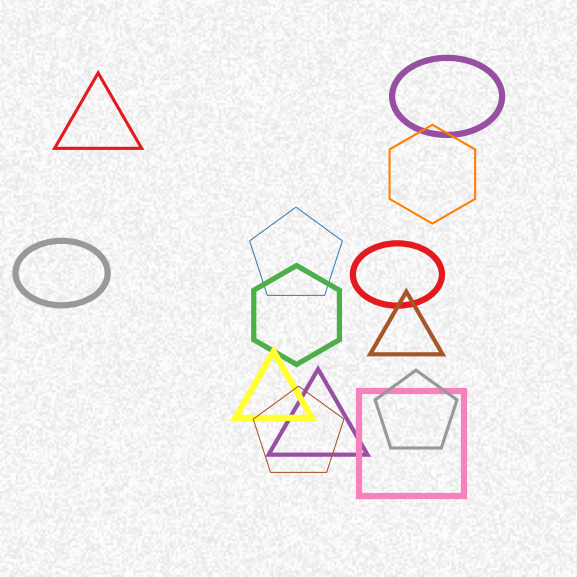[{"shape": "oval", "thickness": 3, "radius": 0.39, "center": [0.688, 0.524]}, {"shape": "triangle", "thickness": 1.5, "radius": 0.44, "center": [0.17, 0.786]}, {"shape": "pentagon", "thickness": 0.5, "radius": 0.42, "center": [0.513, 0.556]}, {"shape": "hexagon", "thickness": 2.5, "radius": 0.43, "center": [0.514, 0.454]}, {"shape": "triangle", "thickness": 2, "radius": 0.49, "center": [0.551, 0.261]}, {"shape": "oval", "thickness": 3, "radius": 0.48, "center": [0.774, 0.832]}, {"shape": "hexagon", "thickness": 1, "radius": 0.43, "center": [0.749, 0.698]}, {"shape": "triangle", "thickness": 3, "radius": 0.38, "center": [0.474, 0.314]}, {"shape": "triangle", "thickness": 2, "radius": 0.36, "center": [0.704, 0.422]}, {"shape": "pentagon", "thickness": 0.5, "radius": 0.41, "center": [0.517, 0.248]}, {"shape": "square", "thickness": 3, "radius": 0.46, "center": [0.712, 0.231]}, {"shape": "oval", "thickness": 3, "radius": 0.4, "center": [0.107, 0.526]}, {"shape": "pentagon", "thickness": 1.5, "radius": 0.37, "center": [0.72, 0.284]}]